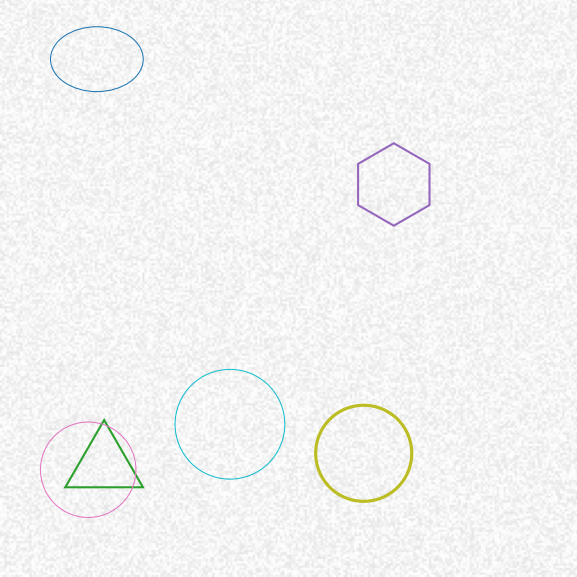[{"shape": "oval", "thickness": 0.5, "radius": 0.4, "center": [0.168, 0.897]}, {"shape": "triangle", "thickness": 1, "radius": 0.39, "center": [0.18, 0.194]}, {"shape": "hexagon", "thickness": 1, "radius": 0.36, "center": [0.682, 0.68]}, {"shape": "circle", "thickness": 0.5, "radius": 0.41, "center": [0.153, 0.186]}, {"shape": "circle", "thickness": 1.5, "radius": 0.42, "center": [0.63, 0.214]}, {"shape": "circle", "thickness": 0.5, "radius": 0.48, "center": [0.398, 0.264]}]